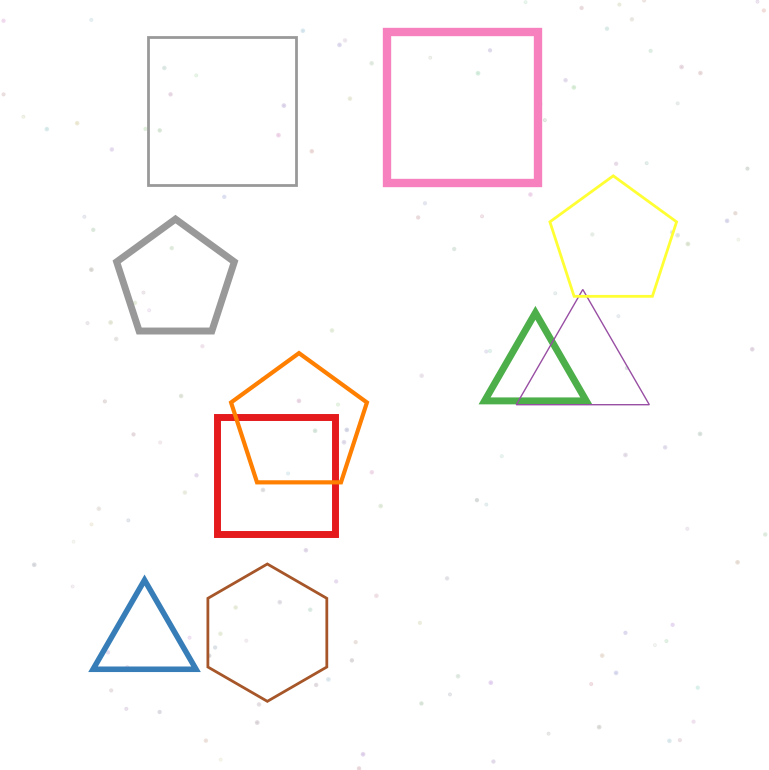[{"shape": "square", "thickness": 2.5, "radius": 0.38, "center": [0.359, 0.382]}, {"shape": "triangle", "thickness": 2, "radius": 0.39, "center": [0.188, 0.169]}, {"shape": "triangle", "thickness": 2.5, "radius": 0.38, "center": [0.695, 0.517]}, {"shape": "triangle", "thickness": 0.5, "radius": 0.5, "center": [0.757, 0.524]}, {"shape": "pentagon", "thickness": 1.5, "radius": 0.46, "center": [0.388, 0.449]}, {"shape": "pentagon", "thickness": 1, "radius": 0.43, "center": [0.796, 0.685]}, {"shape": "hexagon", "thickness": 1, "radius": 0.45, "center": [0.347, 0.178]}, {"shape": "square", "thickness": 3, "radius": 0.49, "center": [0.601, 0.86]}, {"shape": "pentagon", "thickness": 2.5, "radius": 0.4, "center": [0.228, 0.635]}, {"shape": "square", "thickness": 1, "radius": 0.48, "center": [0.289, 0.856]}]